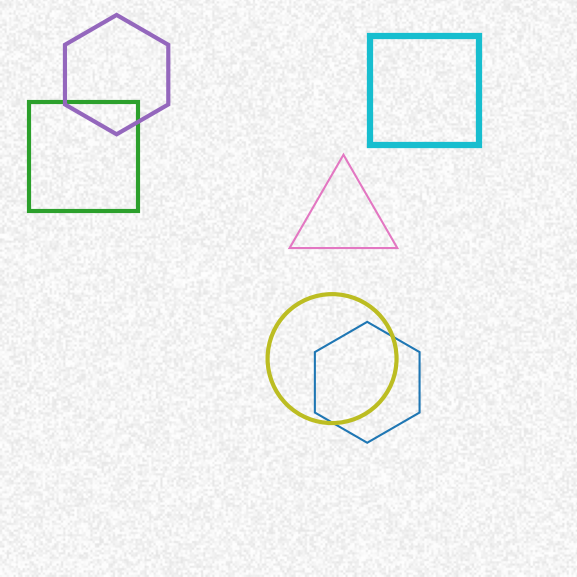[{"shape": "hexagon", "thickness": 1, "radius": 0.52, "center": [0.636, 0.337]}, {"shape": "square", "thickness": 2, "radius": 0.47, "center": [0.145, 0.728]}, {"shape": "hexagon", "thickness": 2, "radius": 0.52, "center": [0.202, 0.87]}, {"shape": "triangle", "thickness": 1, "radius": 0.54, "center": [0.595, 0.623]}, {"shape": "circle", "thickness": 2, "radius": 0.56, "center": [0.575, 0.378]}, {"shape": "square", "thickness": 3, "radius": 0.47, "center": [0.735, 0.843]}]